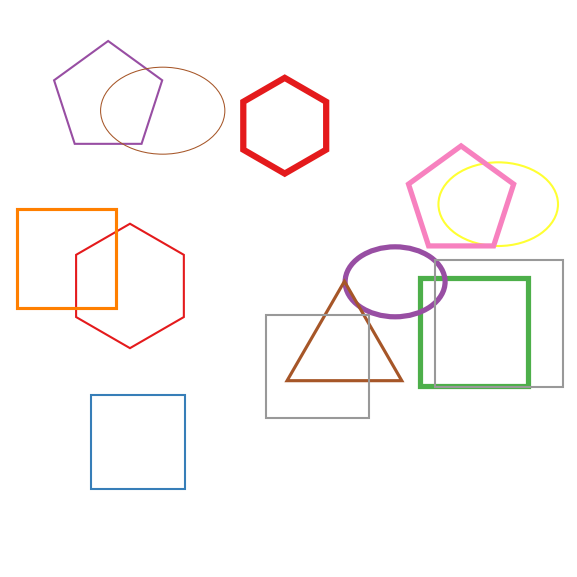[{"shape": "hexagon", "thickness": 1, "radius": 0.54, "center": [0.225, 0.504]}, {"shape": "hexagon", "thickness": 3, "radius": 0.41, "center": [0.493, 0.781]}, {"shape": "square", "thickness": 1, "radius": 0.41, "center": [0.24, 0.235]}, {"shape": "square", "thickness": 2.5, "radius": 0.47, "center": [0.821, 0.424]}, {"shape": "pentagon", "thickness": 1, "radius": 0.49, "center": [0.187, 0.83]}, {"shape": "oval", "thickness": 2.5, "radius": 0.43, "center": [0.684, 0.511]}, {"shape": "square", "thickness": 1.5, "radius": 0.43, "center": [0.114, 0.552]}, {"shape": "oval", "thickness": 1, "radius": 0.52, "center": [0.863, 0.646]}, {"shape": "triangle", "thickness": 1.5, "radius": 0.57, "center": [0.596, 0.397]}, {"shape": "oval", "thickness": 0.5, "radius": 0.54, "center": [0.282, 0.807]}, {"shape": "pentagon", "thickness": 2.5, "radius": 0.48, "center": [0.798, 0.651]}, {"shape": "square", "thickness": 1, "radius": 0.45, "center": [0.55, 0.365]}, {"shape": "square", "thickness": 1, "radius": 0.55, "center": [0.864, 0.439]}]